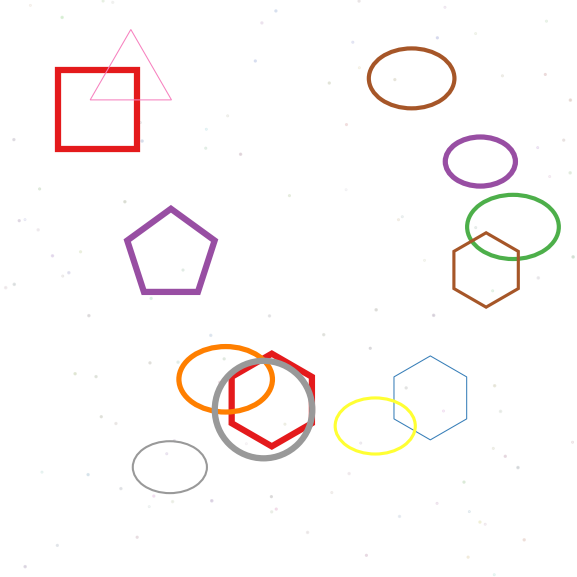[{"shape": "hexagon", "thickness": 3, "radius": 0.4, "center": [0.471, 0.306]}, {"shape": "square", "thickness": 3, "radius": 0.34, "center": [0.169, 0.81]}, {"shape": "hexagon", "thickness": 0.5, "radius": 0.36, "center": [0.745, 0.31]}, {"shape": "oval", "thickness": 2, "radius": 0.4, "center": [0.888, 0.606]}, {"shape": "pentagon", "thickness": 3, "radius": 0.4, "center": [0.296, 0.558]}, {"shape": "oval", "thickness": 2.5, "radius": 0.3, "center": [0.832, 0.719]}, {"shape": "oval", "thickness": 2.5, "radius": 0.4, "center": [0.391, 0.342]}, {"shape": "oval", "thickness": 1.5, "radius": 0.35, "center": [0.65, 0.262]}, {"shape": "hexagon", "thickness": 1.5, "radius": 0.32, "center": [0.842, 0.532]}, {"shape": "oval", "thickness": 2, "radius": 0.37, "center": [0.713, 0.863]}, {"shape": "triangle", "thickness": 0.5, "radius": 0.41, "center": [0.227, 0.867]}, {"shape": "circle", "thickness": 3, "radius": 0.42, "center": [0.456, 0.29]}, {"shape": "oval", "thickness": 1, "radius": 0.32, "center": [0.294, 0.19]}]